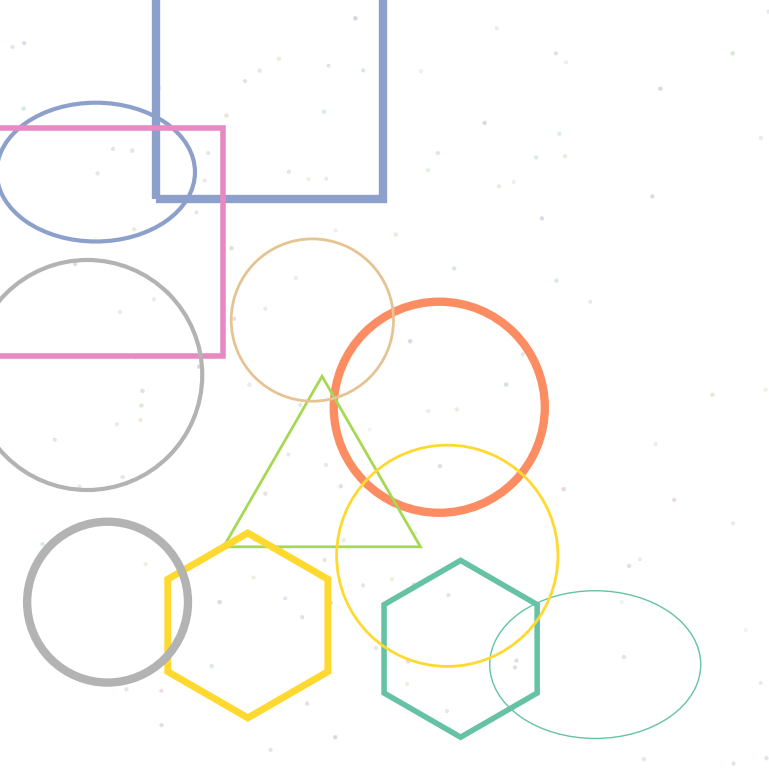[{"shape": "oval", "thickness": 0.5, "radius": 0.69, "center": [0.773, 0.137]}, {"shape": "hexagon", "thickness": 2, "radius": 0.57, "center": [0.598, 0.157]}, {"shape": "circle", "thickness": 3, "radius": 0.69, "center": [0.57, 0.471]}, {"shape": "oval", "thickness": 1.5, "radius": 0.64, "center": [0.124, 0.776]}, {"shape": "square", "thickness": 3, "radius": 0.74, "center": [0.35, 0.89]}, {"shape": "square", "thickness": 2, "radius": 0.74, "center": [0.142, 0.686]}, {"shape": "triangle", "thickness": 1, "radius": 0.74, "center": [0.418, 0.364]}, {"shape": "hexagon", "thickness": 2.5, "radius": 0.6, "center": [0.322, 0.188]}, {"shape": "circle", "thickness": 1, "radius": 0.72, "center": [0.581, 0.278]}, {"shape": "circle", "thickness": 1, "radius": 0.53, "center": [0.406, 0.584]}, {"shape": "circle", "thickness": 1.5, "radius": 0.75, "center": [0.113, 0.513]}, {"shape": "circle", "thickness": 3, "radius": 0.52, "center": [0.14, 0.218]}]